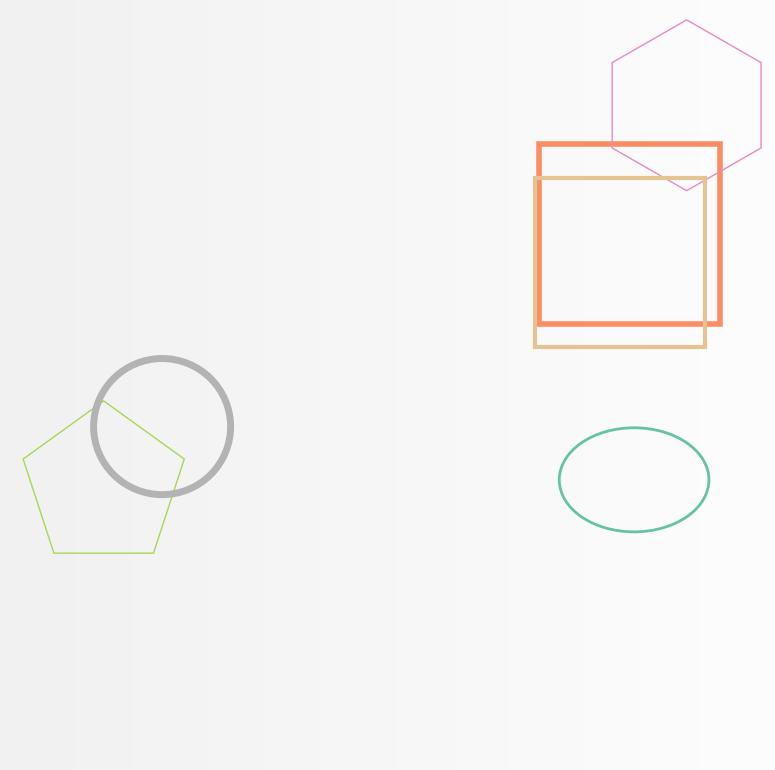[{"shape": "oval", "thickness": 1, "radius": 0.48, "center": [0.818, 0.377]}, {"shape": "square", "thickness": 2, "radius": 0.58, "center": [0.812, 0.696]}, {"shape": "hexagon", "thickness": 0.5, "radius": 0.55, "center": [0.886, 0.863]}, {"shape": "pentagon", "thickness": 0.5, "radius": 0.55, "center": [0.134, 0.37]}, {"shape": "square", "thickness": 1.5, "radius": 0.55, "center": [0.8, 0.659]}, {"shape": "circle", "thickness": 2.5, "radius": 0.44, "center": [0.209, 0.446]}]